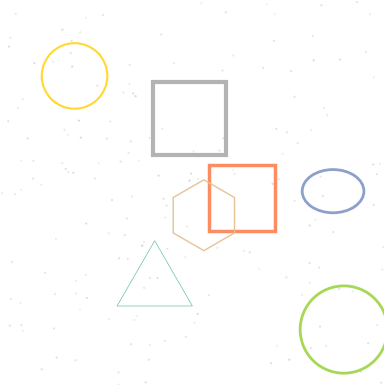[{"shape": "triangle", "thickness": 0.5, "radius": 0.57, "center": [0.402, 0.262]}, {"shape": "square", "thickness": 2.5, "radius": 0.43, "center": [0.629, 0.486]}, {"shape": "oval", "thickness": 2, "radius": 0.4, "center": [0.865, 0.503]}, {"shape": "circle", "thickness": 2, "radius": 0.57, "center": [0.893, 0.144]}, {"shape": "circle", "thickness": 1.5, "radius": 0.43, "center": [0.194, 0.803]}, {"shape": "hexagon", "thickness": 1, "radius": 0.46, "center": [0.529, 0.441]}, {"shape": "square", "thickness": 3, "radius": 0.48, "center": [0.492, 0.693]}]